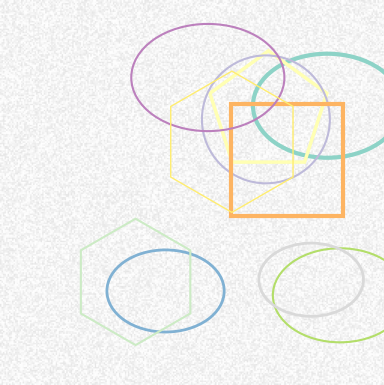[{"shape": "oval", "thickness": 3, "radius": 0.97, "center": [0.85, 0.725]}, {"shape": "pentagon", "thickness": 2.5, "radius": 0.8, "center": [0.697, 0.708]}, {"shape": "circle", "thickness": 1.5, "radius": 0.83, "center": [0.691, 0.69]}, {"shape": "oval", "thickness": 2, "radius": 0.76, "center": [0.43, 0.244]}, {"shape": "square", "thickness": 3, "radius": 0.73, "center": [0.744, 0.584]}, {"shape": "oval", "thickness": 1.5, "radius": 0.87, "center": [0.883, 0.233]}, {"shape": "oval", "thickness": 2, "radius": 0.68, "center": [0.808, 0.273]}, {"shape": "oval", "thickness": 1.5, "radius": 0.99, "center": [0.54, 0.799]}, {"shape": "hexagon", "thickness": 1.5, "radius": 0.82, "center": [0.352, 0.268]}, {"shape": "hexagon", "thickness": 1, "radius": 0.92, "center": [0.602, 0.632]}]